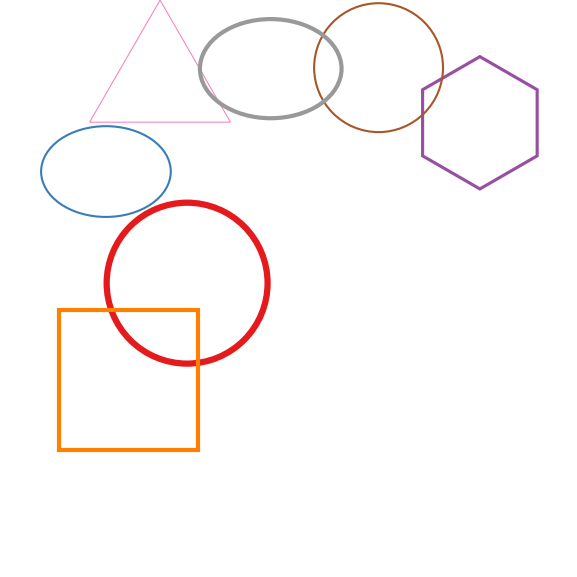[{"shape": "circle", "thickness": 3, "radius": 0.7, "center": [0.324, 0.509]}, {"shape": "oval", "thickness": 1, "radius": 0.56, "center": [0.183, 0.702]}, {"shape": "hexagon", "thickness": 1.5, "radius": 0.57, "center": [0.831, 0.787]}, {"shape": "square", "thickness": 2, "radius": 0.6, "center": [0.222, 0.341]}, {"shape": "circle", "thickness": 1, "radius": 0.56, "center": [0.656, 0.882]}, {"shape": "triangle", "thickness": 0.5, "radius": 0.7, "center": [0.277, 0.858]}, {"shape": "oval", "thickness": 2, "radius": 0.61, "center": [0.469, 0.88]}]